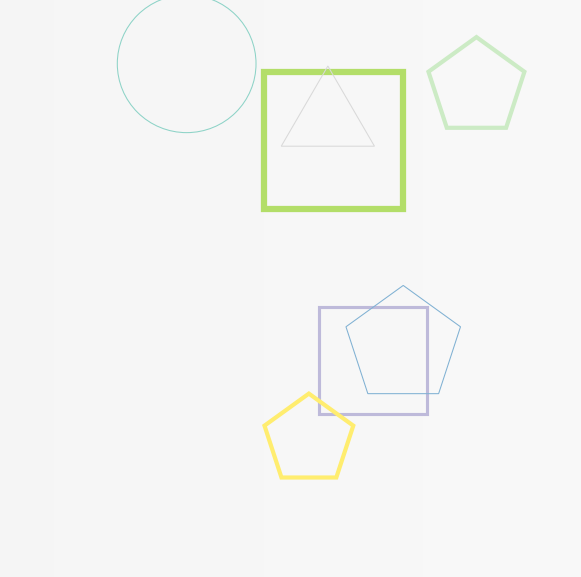[{"shape": "circle", "thickness": 0.5, "radius": 0.6, "center": [0.321, 0.889]}, {"shape": "square", "thickness": 1.5, "radius": 0.46, "center": [0.641, 0.375]}, {"shape": "pentagon", "thickness": 0.5, "radius": 0.52, "center": [0.694, 0.401]}, {"shape": "square", "thickness": 3, "radius": 0.6, "center": [0.574, 0.756]}, {"shape": "triangle", "thickness": 0.5, "radius": 0.46, "center": [0.564, 0.792]}, {"shape": "pentagon", "thickness": 2, "radius": 0.43, "center": [0.82, 0.848]}, {"shape": "pentagon", "thickness": 2, "radius": 0.4, "center": [0.531, 0.237]}]